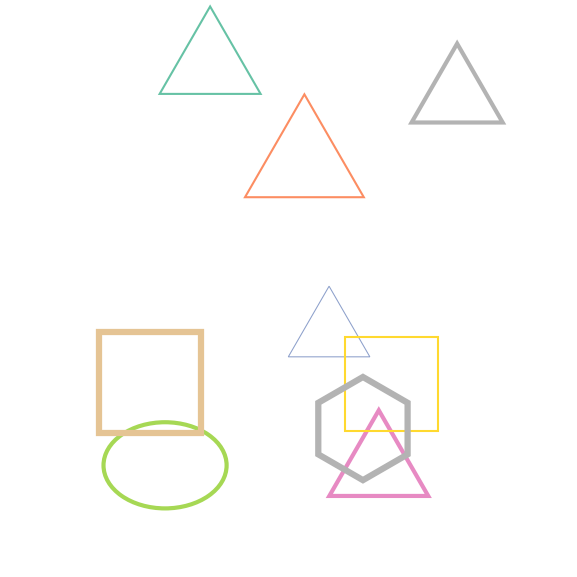[{"shape": "triangle", "thickness": 1, "radius": 0.5, "center": [0.364, 0.887]}, {"shape": "triangle", "thickness": 1, "radius": 0.59, "center": [0.527, 0.717]}, {"shape": "triangle", "thickness": 0.5, "radius": 0.41, "center": [0.57, 0.422]}, {"shape": "triangle", "thickness": 2, "radius": 0.49, "center": [0.656, 0.19]}, {"shape": "oval", "thickness": 2, "radius": 0.53, "center": [0.286, 0.193]}, {"shape": "square", "thickness": 1, "radius": 0.41, "center": [0.678, 0.334]}, {"shape": "square", "thickness": 3, "radius": 0.44, "center": [0.26, 0.337]}, {"shape": "hexagon", "thickness": 3, "radius": 0.45, "center": [0.628, 0.257]}, {"shape": "triangle", "thickness": 2, "radius": 0.46, "center": [0.792, 0.833]}]